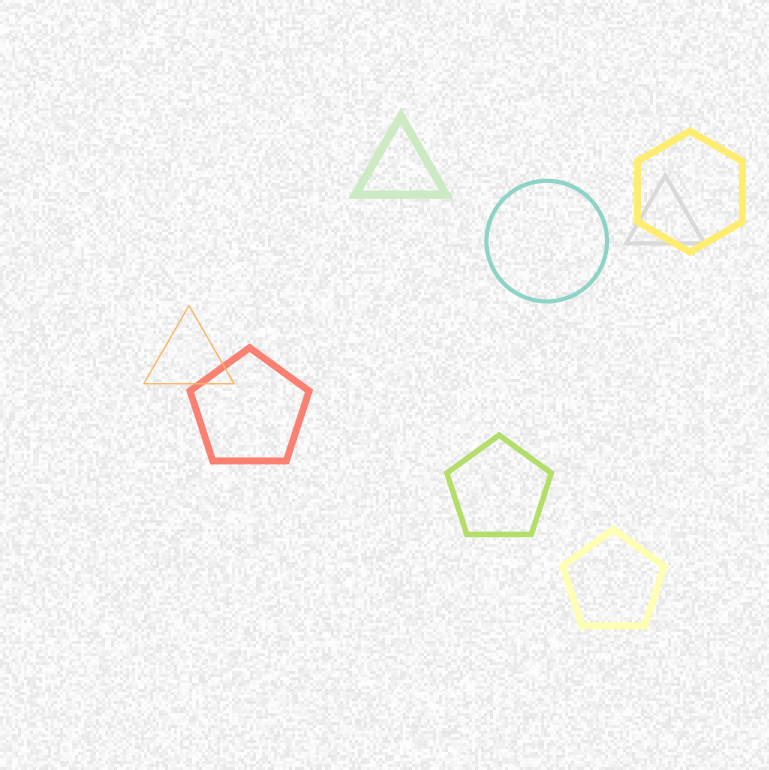[{"shape": "circle", "thickness": 1.5, "radius": 0.39, "center": [0.71, 0.687]}, {"shape": "pentagon", "thickness": 2.5, "radius": 0.35, "center": [0.797, 0.243]}, {"shape": "pentagon", "thickness": 2.5, "radius": 0.41, "center": [0.324, 0.467]}, {"shape": "triangle", "thickness": 0.5, "radius": 0.34, "center": [0.245, 0.535]}, {"shape": "pentagon", "thickness": 2, "radius": 0.36, "center": [0.648, 0.364]}, {"shape": "triangle", "thickness": 1.5, "radius": 0.29, "center": [0.864, 0.713]}, {"shape": "triangle", "thickness": 3, "radius": 0.34, "center": [0.521, 0.781]}, {"shape": "hexagon", "thickness": 2.5, "radius": 0.39, "center": [0.896, 0.751]}]